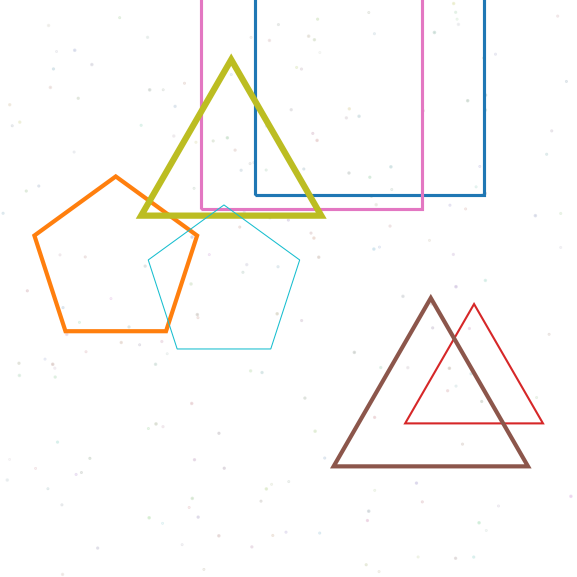[{"shape": "square", "thickness": 1.5, "radius": 0.99, "center": [0.64, 0.86]}, {"shape": "pentagon", "thickness": 2, "radius": 0.74, "center": [0.2, 0.545]}, {"shape": "triangle", "thickness": 1, "radius": 0.69, "center": [0.821, 0.335]}, {"shape": "triangle", "thickness": 2, "radius": 0.97, "center": [0.746, 0.289]}, {"shape": "square", "thickness": 1.5, "radius": 0.96, "center": [0.539, 0.829]}, {"shape": "triangle", "thickness": 3, "radius": 0.9, "center": [0.4, 0.716]}, {"shape": "pentagon", "thickness": 0.5, "radius": 0.69, "center": [0.388, 0.506]}]